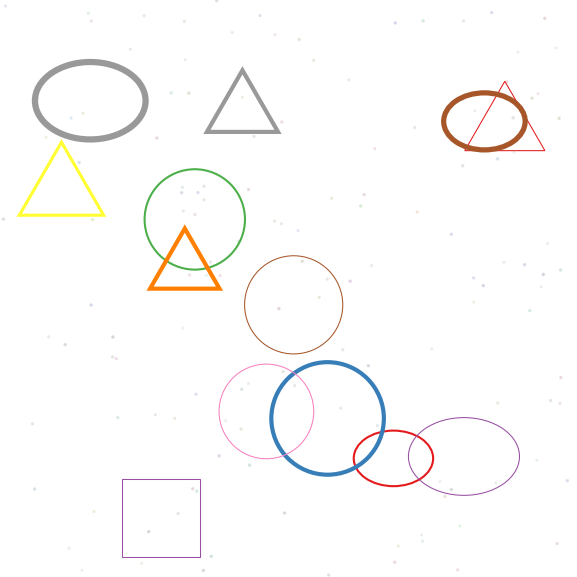[{"shape": "oval", "thickness": 1, "radius": 0.34, "center": [0.681, 0.205]}, {"shape": "triangle", "thickness": 0.5, "radius": 0.4, "center": [0.874, 0.778]}, {"shape": "circle", "thickness": 2, "radius": 0.49, "center": [0.567, 0.275]}, {"shape": "circle", "thickness": 1, "radius": 0.43, "center": [0.337, 0.619]}, {"shape": "square", "thickness": 0.5, "radius": 0.34, "center": [0.279, 0.102]}, {"shape": "oval", "thickness": 0.5, "radius": 0.48, "center": [0.803, 0.209]}, {"shape": "triangle", "thickness": 2, "radius": 0.35, "center": [0.32, 0.534]}, {"shape": "triangle", "thickness": 1.5, "radius": 0.42, "center": [0.106, 0.669]}, {"shape": "circle", "thickness": 0.5, "radius": 0.42, "center": [0.509, 0.471]}, {"shape": "oval", "thickness": 2.5, "radius": 0.35, "center": [0.839, 0.789]}, {"shape": "circle", "thickness": 0.5, "radius": 0.41, "center": [0.461, 0.287]}, {"shape": "triangle", "thickness": 2, "radius": 0.36, "center": [0.42, 0.806]}, {"shape": "oval", "thickness": 3, "radius": 0.48, "center": [0.156, 0.825]}]